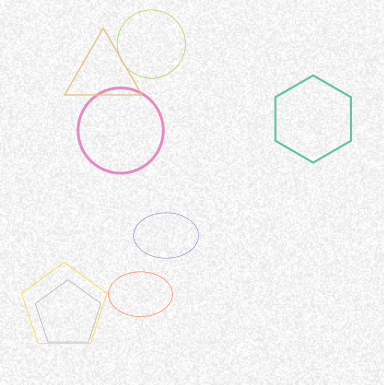[{"shape": "hexagon", "thickness": 1.5, "radius": 0.57, "center": [0.813, 0.691]}, {"shape": "oval", "thickness": 0.5, "radius": 0.42, "center": [0.365, 0.236]}, {"shape": "oval", "thickness": 0.5, "radius": 0.42, "center": [0.431, 0.388]}, {"shape": "circle", "thickness": 2, "radius": 0.55, "center": [0.313, 0.661]}, {"shape": "circle", "thickness": 0.5, "radius": 0.44, "center": [0.393, 0.886]}, {"shape": "pentagon", "thickness": 0.5, "radius": 0.58, "center": [0.167, 0.202]}, {"shape": "triangle", "thickness": 1, "radius": 0.58, "center": [0.268, 0.811]}, {"shape": "pentagon", "thickness": 0.5, "radius": 0.45, "center": [0.177, 0.184]}]